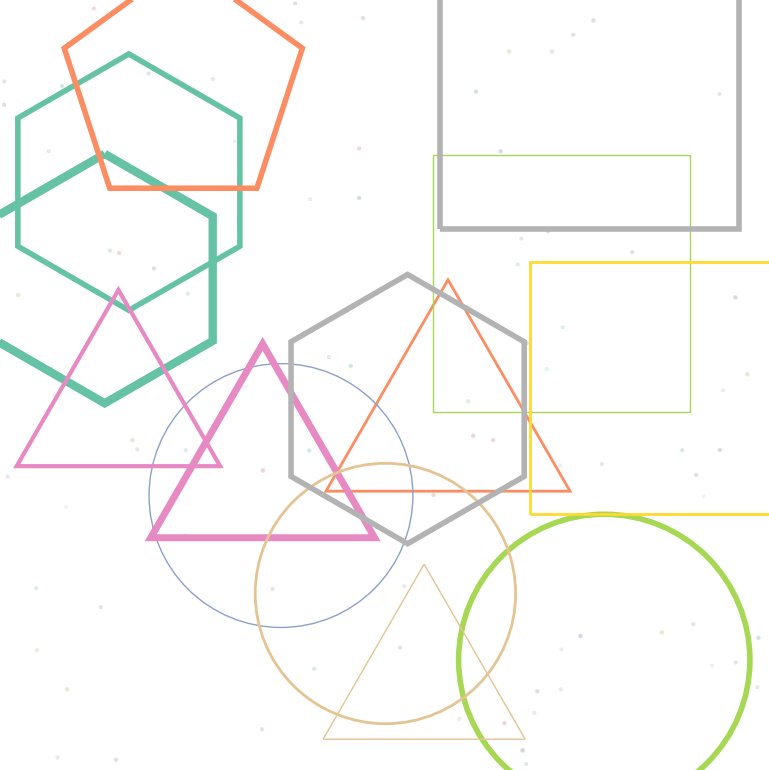[{"shape": "hexagon", "thickness": 3, "radius": 0.81, "center": [0.136, 0.638]}, {"shape": "hexagon", "thickness": 2, "radius": 0.83, "center": [0.167, 0.763]}, {"shape": "triangle", "thickness": 1, "radius": 0.92, "center": [0.582, 0.454]}, {"shape": "pentagon", "thickness": 2, "radius": 0.81, "center": [0.238, 0.887]}, {"shape": "circle", "thickness": 0.5, "radius": 0.86, "center": [0.365, 0.356]}, {"shape": "triangle", "thickness": 2.5, "radius": 0.84, "center": [0.341, 0.386]}, {"shape": "triangle", "thickness": 1.5, "radius": 0.76, "center": [0.154, 0.471]}, {"shape": "square", "thickness": 0.5, "radius": 0.83, "center": [0.729, 0.631]}, {"shape": "circle", "thickness": 2, "radius": 0.95, "center": [0.785, 0.143]}, {"shape": "square", "thickness": 1, "radius": 0.82, "center": [0.851, 0.496]}, {"shape": "circle", "thickness": 1, "radius": 0.85, "center": [0.501, 0.229]}, {"shape": "triangle", "thickness": 0.5, "radius": 0.76, "center": [0.551, 0.116]}, {"shape": "hexagon", "thickness": 2, "radius": 0.87, "center": [0.529, 0.469]}, {"shape": "square", "thickness": 2, "radius": 0.97, "center": [0.766, 0.896]}]